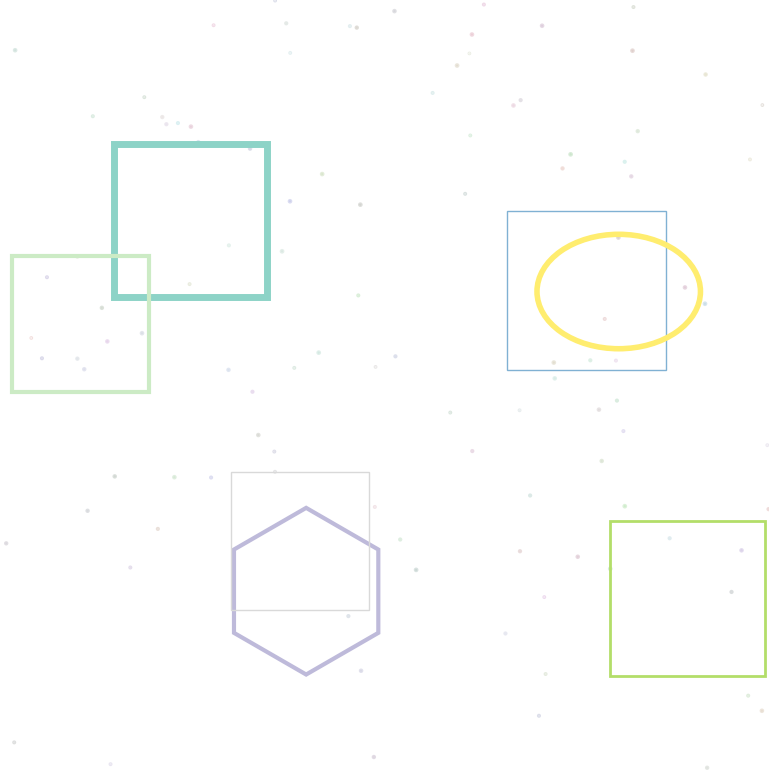[{"shape": "square", "thickness": 2.5, "radius": 0.5, "center": [0.248, 0.714]}, {"shape": "hexagon", "thickness": 1.5, "radius": 0.54, "center": [0.398, 0.232]}, {"shape": "square", "thickness": 0.5, "radius": 0.52, "center": [0.761, 0.622]}, {"shape": "square", "thickness": 1, "radius": 0.5, "center": [0.893, 0.223]}, {"shape": "square", "thickness": 0.5, "radius": 0.45, "center": [0.39, 0.298]}, {"shape": "square", "thickness": 1.5, "radius": 0.44, "center": [0.104, 0.579]}, {"shape": "oval", "thickness": 2, "radius": 0.53, "center": [0.804, 0.621]}]